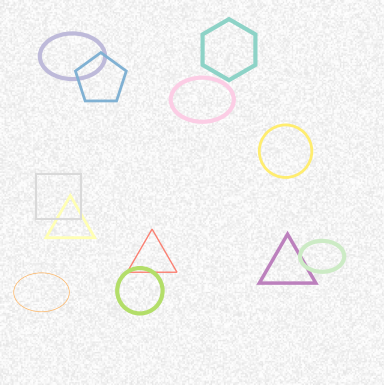[{"shape": "hexagon", "thickness": 3, "radius": 0.4, "center": [0.595, 0.871]}, {"shape": "triangle", "thickness": 2, "radius": 0.36, "center": [0.183, 0.419]}, {"shape": "oval", "thickness": 3, "radius": 0.42, "center": [0.188, 0.854]}, {"shape": "triangle", "thickness": 1, "radius": 0.37, "center": [0.395, 0.33]}, {"shape": "pentagon", "thickness": 2, "radius": 0.35, "center": [0.262, 0.794]}, {"shape": "oval", "thickness": 0.5, "radius": 0.36, "center": [0.108, 0.241]}, {"shape": "circle", "thickness": 3, "radius": 0.29, "center": [0.363, 0.245]}, {"shape": "oval", "thickness": 3, "radius": 0.41, "center": [0.525, 0.741]}, {"shape": "square", "thickness": 1.5, "radius": 0.29, "center": [0.152, 0.489]}, {"shape": "triangle", "thickness": 2.5, "radius": 0.42, "center": [0.747, 0.307]}, {"shape": "oval", "thickness": 3, "radius": 0.29, "center": [0.837, 0.334]}, {"shape": "circle", "thickness": 2, "radius": 0.34, "center": [0.742, 0.607]}]